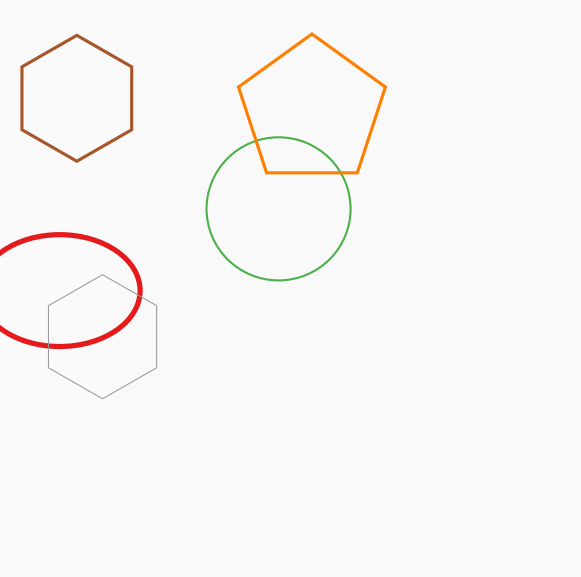[{"shape": "oval", "thickness": 2.5, "radius": 0.69, "center": [0.103, 0.496]}, {"shape": "circle", "thickness": 1, "radius": 0.62, "center": [0.479, 0.637]}, {"shape": "pentagon", "thickness": 1.5, "radius": 0.66, "center": [0.537, 0.807]}, {"shape": "hexagon", "thickness": 1.5, "radius": 0.54, "center": [0.132, 0.829]}, {"shape": "hexagon", "thickness": 0.5, "radius": 0.54, "center": [0.176, 0.416]}]